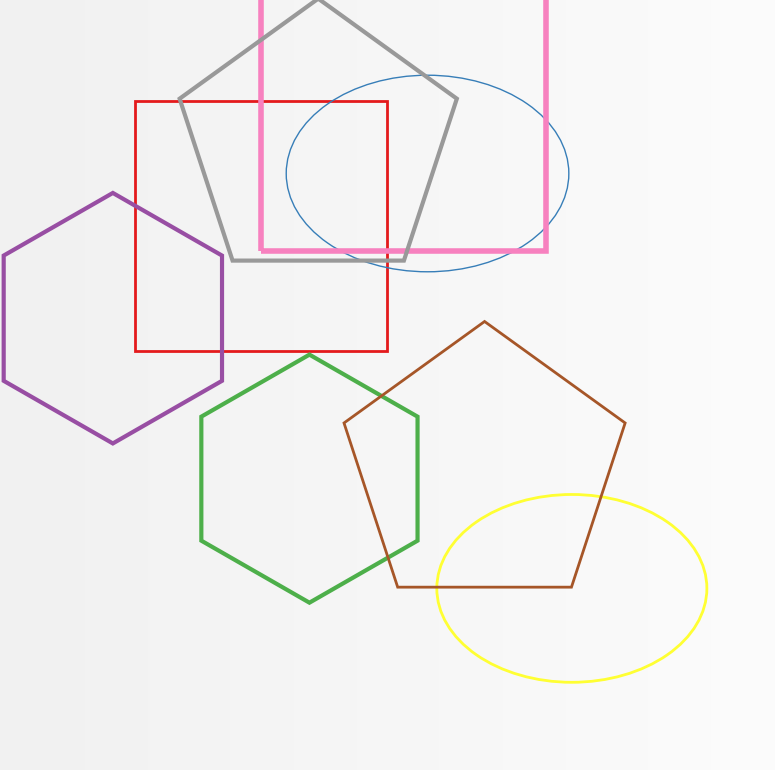[{"shape": "square", "thickness": 1, "radius": 0.81, "center": [0.337, 0.707]}, {"shape": "oval", "thickness": 0.5, "radius": 0.91, "center": [0.552, 0.775]}, {"shape": "hexagon", "thickness": 1.5, "radius": 0.81, "center": [0.399, 0.378]}, {"shape": "hexagon", "thickness": 1.5, "radius": 0.81, "center": [0.146, 0.587]}, {"shape": "oval", "thickness": 1, "radius": 0.87, "center": [0.738, 0.236]}, {"shape": "pentagon", "thickness": 1, "radius": 0.95, "center": [0.625, 0.392]}, {"shape": "square", "thickness": 2, "radius": 0.92, "center": [0.521, 0.857]}, {"shape": "pentagon", "thickness": 1.5, "radius": 0.94, "center": [0.411, 0.814]}]